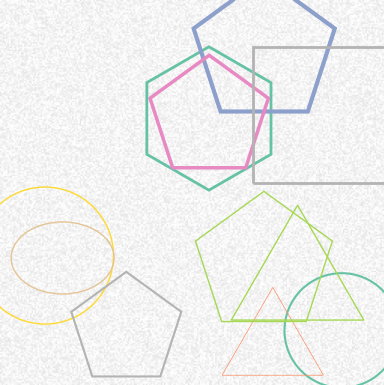[{"shape": "hexagon", "thickness": 2, "radius": 0.93, "center": [0.543, 0.692]}, {"shape": "circle", "thickness": 1.5, "radius": 0.74, "center": [0.888, 0.142]}, {"shape": "triangle", "thickness": 0.5, "radius": 0.76, "center": [0.708, 0.101]}, {"shape": "pentagon", "thickness": 3, "radius": 0.96, "center": [0.686, 0.866]}, {"shape": "pentagon", "thickness": 2.5, "radius": 0.81, "center": [0.543, 0.695]}, {"shape": "pentagon", "thickness": 1, "radius": 0.93, "center": [0.686, 0.316]}, {"shape": "triangle", "thickness": 1, "radius": 0.99, "center": [0.773, 0.268]}, {"shape": "circle", "thickness": 1, "radius": 0.89, "center": [0.117, 0.336]}, {"shape": "oval", "thickness": 1, "radius": 0.67, "center": [0.163, 0.33]}, {"shape": "square", "thickness": 2, "radius": 0.88, "center": [0.832, 0.701]}, {"shape": "pentagon", "thickness": 1.5, "radius": 0.75, "center": [0.328, 0.144]}]